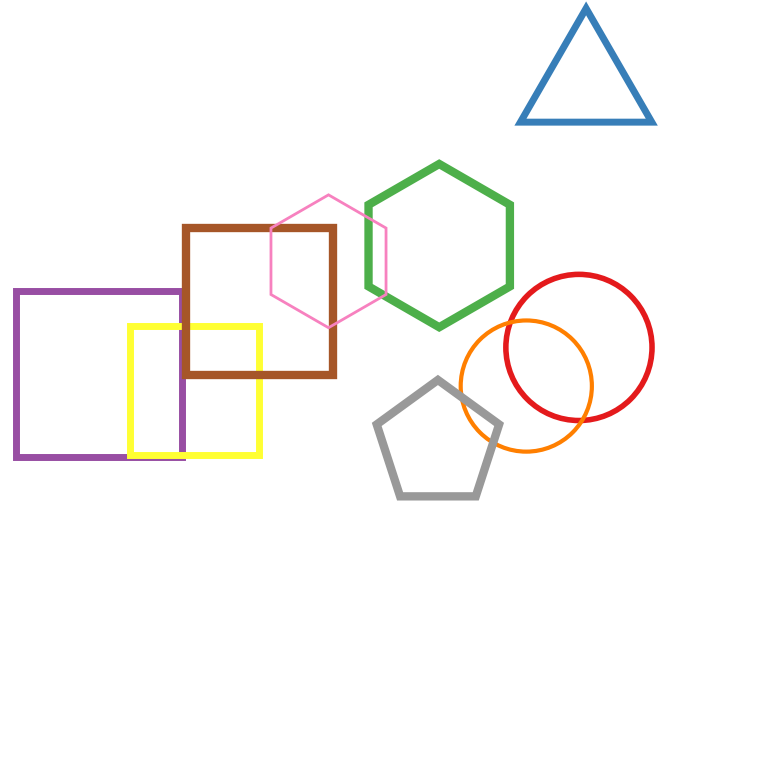[{"shape": "circle", "thickness": 2, "radius": 0.47, "center": [0.752, 0.549]}, {"shape": "triangle", "thickness": 2.5, "radius": 0.49, "center": [0.761, 0.891]}, {"shape": "hexagon", "thickness": 3, "radius": 0.53, "center": [0.57, 0.681]}, {"shape": "square", "thickness": 2.5, "radius": 0.54, "center": [0.129, 0.515]}, {"shape": "circle", "thickness": 1.5, "radius": 0.43, "center": [0.683, 0.499]}, {"shape": "square", "thickness": 2.5, "radius": 0.42, "center": [0.252, 0.492]}, {"shape": "square", "thickness": 3, "radius": 0.48, "center": [0.338, 0.608]}, {"shape": "hexagon", "thickness": 1, "radius": 0.43, "center": [0.427, 0.661]}, {"shape": "pentagon", "thickness": 3, "radius": 0.42, "center": [0.569, 0.423]}]